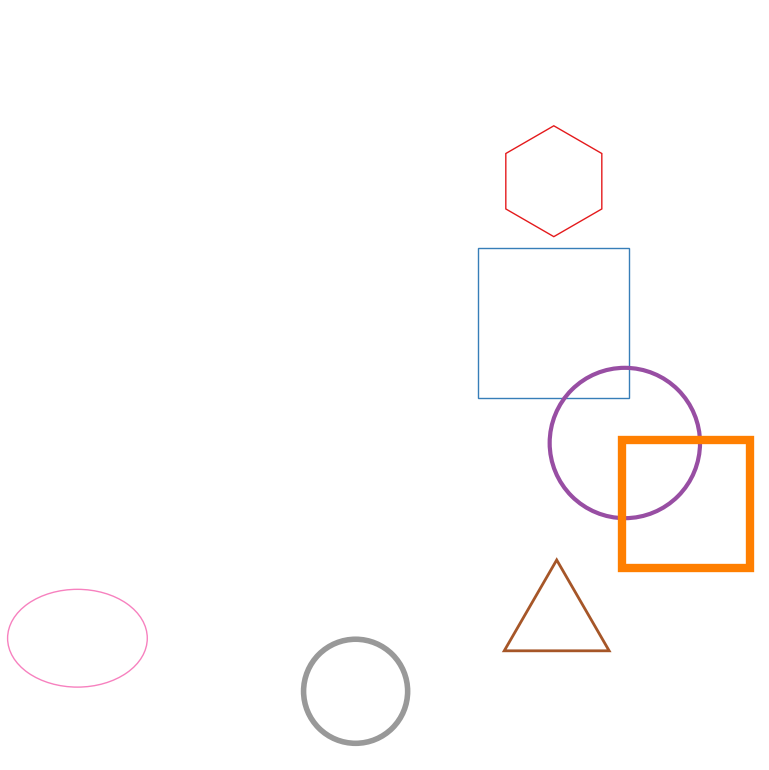[{"shape": "hexagon", "thickness": 0.5, "radius": 0.36, "center": [0.719, 0.765]}, {"shape": "square", "thickness": 0.5, "radius": 0.49, "center": [0.719, 0.58]}, {"shape": "circle", "thickness": 1.5, "radius": 0.49, "center": [0.811, 0.425]}, {"shape": "square", "thickness": 3, "radius": 0.42, "center": [0.89, 0.346]}, {"shape": "triangle", "thickness": 1, "radius": 0.39, "center": [0.723, 0.194]}, {"shape": "oval", "thickness": 0.5, "radius": 0.45, "center": [0.101, 0.171]}, {"shape": "circle", "thickness": 2, "radius": 0.34, "center": [0.462, 0.102]}]